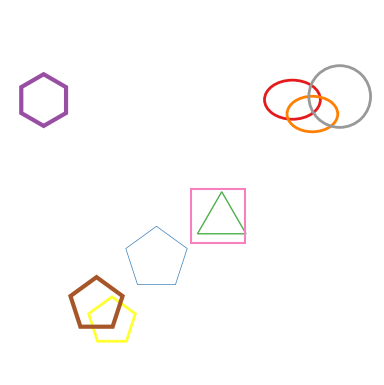[{"shape": "oval", "thickness": 2, "radius": 0.36, "center": [0.76, 0.741]}, {"shape": "pentagon", "thickness": 0.5, "radius": 0.42, "center": [0.406, 0.329]}, {"shape": "triangle", "thickness": 1, "radius": 0.36, "center": [0.576, 0.429]}, {"shape": "hexagon", "thickness": 3, "radius": 0.34, "center": [0.113, 0.74]}, {"shape": "oval", "thickness": 2, "radius": 0.33, "center": [0.811, 0.704]}, {"shape": "pentagon", "thickness": 2, "radius": 0.32, "center": [0.291, 0.165]}, {"shape": "pentagon", "thickness": 3, "radius": 0.36, "center": [0.251, 0.209]}, {"shape": "square", "thickness": 1.5, "radius": 0.35, "center": [0.566, 0.438]}, {"shape": "circle", "thickness": 2, "radius": 0.4, "center": [0.882, 0.749]}]